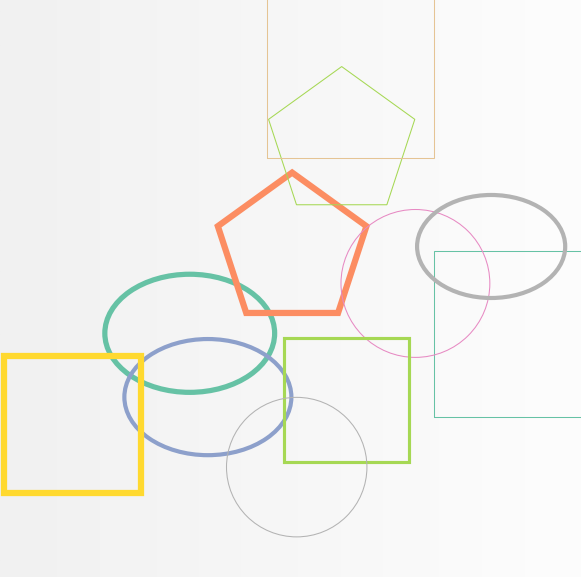[{"shape": "square", "thickness": 0.5, "radius": 0.72, "center": [0.892, 0.421]}, {"shape": "oval", "thickness": 2.5, "radius": 0.73, "center": [0.326, 0.422]}, {"shape": "pentagon", "thickness": 3, "radius": 0.67, "center": [0.503, 0.566]}, {"shape": "oval", "thickness": 2, "radius": 0.72, "center": [0.358, 0.312]}, {"shape": "circle", "thickness": 0.5, "radius": 0.64, "center": [0.715, 0.508]}, {"shape": "pentagon", "thickness": 0.5, "radius": 0.66, "center": [0.588, 0.752]}, {"shape": "square", "thickness": 1.5, "radius": 0.54, "center": [0.596, 0.307]}, {"shape": "square", "thickness": 3, "radius": 0.59, "center": [0.125, 0.264]}, {"shape": "square", "thickness": 0.5, "radius": 0.72, "center": [0.603, 0.87]}, {"shape": "oval", "thickness": 2, "radius": 0.64, "center": [0.845, 0.572]}, {"shape": "circle", "thickness": 0.5, "radius": 0.6, "center": [0.51, 0.19]}]